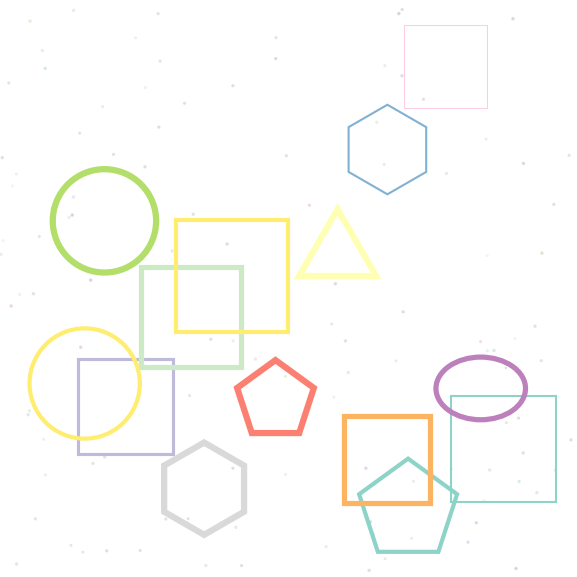[{"shape": "square", "thickness": 1, "radius": 0.46, "center": [0.872, 0.222]}, {"shape": "pentagon", "thickness": 2, "radius": 0.45, "center": [0.707, 0.116]}, {"shape": "triangle", "thickness": 3, "radius": 0.38, "center": [0.585, 0.56]}, {"shape": "square", "thickness": 1.5, "radius": 0.41, "center": [0.217, 0.296]}, {"shape": "pentagon", "thickness": 3, "radius": 0.35, "center": [0.477, 0.306]}, {"shape": "hexagon", "thickness": 1, "radius": 0.39, "center": [0.671, 0.74]}, {"shape": "square", "thickness": 2.5, "radius": 0.37, "center": [0.67, 0.203]}, {"shape": "circle", "thickness": 3, "radius": 0.45, "center": [0.181, 0.617]}, {"shape": "square", "thickness": 0.5, "radius": 0.36, "center": [0.772, 0.883]}, {"shape": "hexagon", "thickness": 3, "radius": 0.4, "center": [0.353, 0.153]}, {"shape": "oval", "thickness": 2.5, "radius": 0.39, "center": [0.832, 0.327]}, {"shape": "square", "thickness": 2.5, "radius": 0.43, "center": [0.331, 0.451]}, {"shape": "square", "thickness": 2, "radius": 0.48, "center": [0.402, 0.522]}, {"shape": "circle", "thickness": 2, "radius": 0.48, "center": [0.147, 0.335]}]